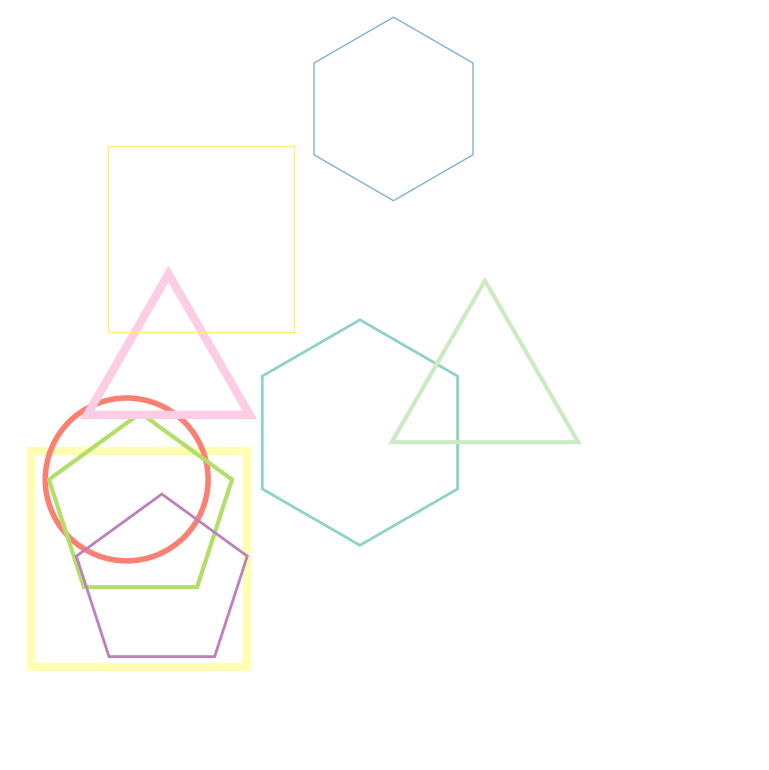[{"shape": "hexagon", "thickness": 1, "radius": 0.73, "center": [0.467, 0.438]}, {"shape": "square", "thickness": 3, "radius": 0.7, "center": [0.18, 0.274]}, {"shape": "circle", "thickness": 2, "radius": 0.53, "center": [0.165, 0.377]}, {"shape": "hexagon", "thickness": 0.5, "radius": 0.6, "center": [0.511, 0.859]}, {"shape": "pentagon", "thickness": 1.5, "radius": 0.63, "center": [0.182, 0.339]}, {"shape": "triangle", "thickness": 3, "radius": 0.61, "center": [0.219, 0.522]}, {"shape": "pentagon", "thickness": 1, "radius": 0.58, "center": [0.21, 0.242]}, {"shape": "triangle", "thickness": 1.5, "radius": 0.7, "center": [0.63, 0.496]}, {"shape": "square", "thickness": 0.5, "radius": 0.6, "center": [0.261, 0.69]}]